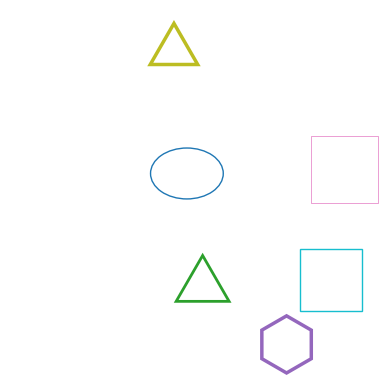[{"shape": "oval", "thickness": 1, "radius": 0.47, "center": [0.485, 0.549]}, {"shape": "triangle", "thickness": 2, "radius": 0.4, "center": [0.526, 0.257]}, {"shape": "hexagon", "thickness": 2.5, "radius": 0.37, "center": [0.744, 0.105]}, {"shape": "square", "thickness": 0.5, "radius": 0.44, "center": [0.895, 0.559]}, {"shape": "triangle", "thickness": 2.5, "radius": 0.36, "center": [0.452, 0.868]}, {"shape": "square", "thickness": 1, "radius": 0.4, "center": [0.859, 0.273]}]